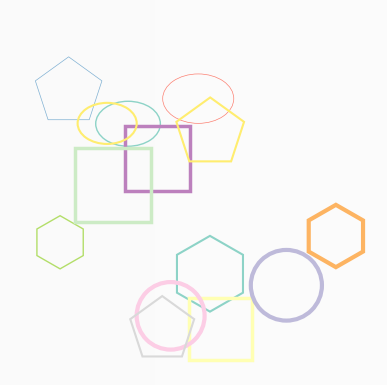[{"shape": "hexagon", "thickness": 1.5, "radius": 0.49, "center": [0.542, 0.289]}, {"shape": "oval", "thickness": 1, "radius": 0.42, "center": [0.33, 0.679]}, {"shape": "square", "thickness": 2.5, "radius": 0.4, "center": [0.569, 0.146]}, {"shape": "circle", "thickness": 3, "radius": 0.46, "center": [0.739, 0.259]}, {"shape": "oval", "thickness": 0.5, "radius": 0.46, "center": [0.512, 0.744]}, {"shape": "pentagon", "thickness": 0.5, "radius": 0.45, "center": [0.177, 0.762]}, {"shape": "hexagon", "thickness": 3, "radius": 0.4, "center": [0.867, 0.387]}, {"shape": "hexagon", "thickness": 1, "radius": 0.35, "center": [0.155, 0.371]}, {"shape": "circle", "thickness": 3, "radius": 0.44, "center": [0.44, 0.18]}, {"shape": "pentagon", "thickness": 1.5, "radius": 0.43, "center": [0.419, 0.144]}, {"shape": "square", "thickness": 2.5, "radius": 0.42, "center": [0.407, 0.587]}, {"shape": "square", "thickness": 2.5, "radius": 0.48, "center": [0.292, 0.519]}, {"shape": "pentagon", "thickness": 1.5, "radius": 0.46, "center": [0.542, 0.655]}, {"shape": "oval", "thickness": 1.5, "radius": 0.38, "center": [0.277, 0.679]}]